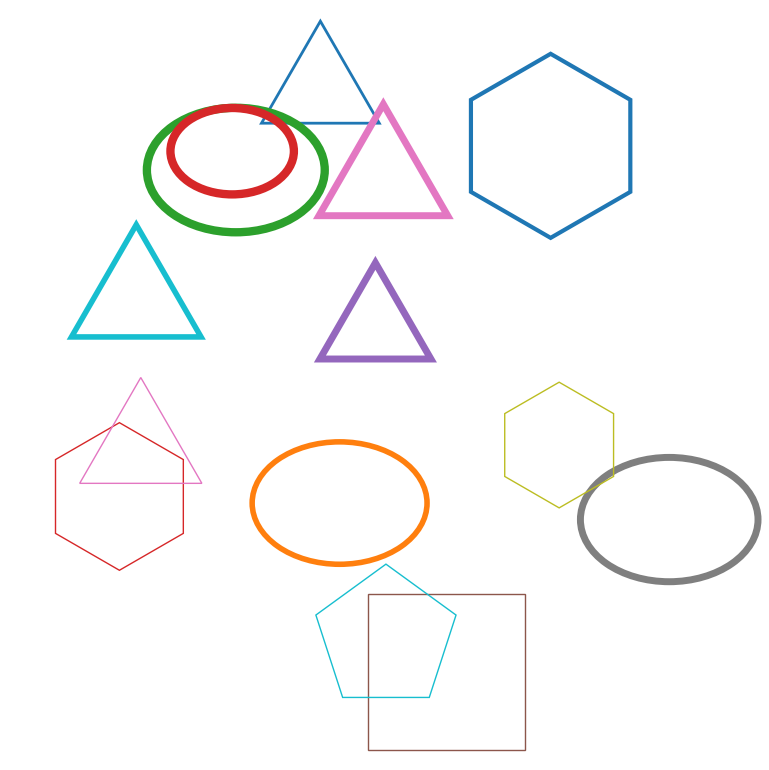[{"shape": "triangle", "thickness": 1, "radius": 0.44, "center": [0.416, 0.884]}, {"shape": "hexagon", "thickness": 1.5, "radius": 0.6, "center": [0.715, 0.811]}, {"shape": "oval", "thickness": 2, "radius": 0.57, "center": [0.441, 0.347]}, {"shape": "oval", "thickness": 3, "radius": 0.58, "center": [0.306, 0.779]}, {"shape": "oval", "thickness": 3, "radius": 0.4, "center": [0.302, 0.804]}, {"shape": "hexagon", "thickness": 0.5, "radius": 0.48, "center": [0.155, 0.355]}, {"shape": "triangle", "thickness": 2.5, "radius": 0.42, "center": [0.488, 0.575]}, {"shape": "square", "thickness": 0.5, "radius": 0.51, "center": [0.58, 0.127]}, {"shape": "triangle", "thickness": 2.5, "radius": 0.48, "center": [0.498, 0.768]}, {"shape": "triangle", "thickness": 0.5, "radius": 0.46, "center": [0.183, 0.418]}, {"shape": "oval", "thickness": 2.5, "radius": 0.58, "center": [0.869, 0.325]}, {"shape": "hexagon", "thickness": 0.5, "radius": 0.41, "center": [0.726, 0.422]}, {"shape": "pentagon", "thickness": 0.5, "radius": 0.48, "center": [0.501, 0.172]}, {"shape": "triangle", "thickness": 2, "radius": 0.49, "center": [0.177, 0.611]}]